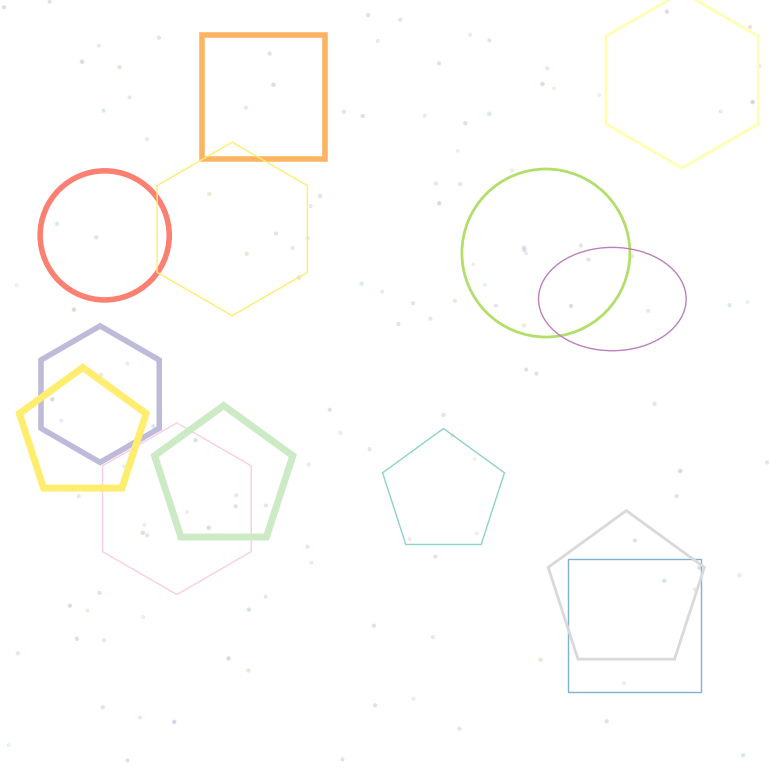[{"shape": "pentagon", "thickness": 0.5, "radius": 0.42, "center": [0.576, 0.36]}, {"shape": "hexagon", "thickness": 1, "radius": 0.57, "center": [0.886, 0.896]}, {"shape": "hexagon", "thickness": 2, "radius": 0.44, "center": [0.13, 0.488]}, {"shape": "circle", "thickness": 2, "radius": 0.42, "center": [0.136, 0.694]}, {"shape": "square", "thickness": 0.5, "radius": 0.43, "center": [0.824, 0.187]}, {"shape": "square", "thickness": 2, "radius": 0.4, "center": [0.342, 0.874]}, {"shape": "circle", "thickness": 1, "radius": 0.55, "center": [0.709, 0.671]}, {"shape": "hexagon", "thickness": 0.5, "radius": 0.56, "center": [0.23, 0.339]}, {"shape": "pentagon", "thickness": 1, "radius": 0.53, "center": [0.813, 0.23]}, {"shape": "oval", "thickness": 0.5, "radius": 0.48, "center": [0.795, 0.612]}, {"shape": "pentagon", "thickness": 2.5, "radius": 0.47, "center": [0.29, 0.379]}, {"shape": "pentagon", "thickness": 2.5, "radius": 0.43, "center": [0.107, 0.436]}, {"shape": "hexagon", "thickness": 0.5, "radius": 0.56, "center": [0.302, 0.703]}]